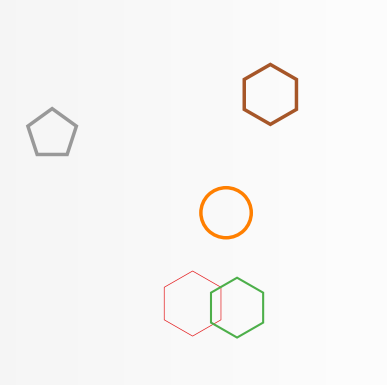[{"shape": "hexagon", "thickness": 0.5, "radius": 0.42, "center": [0.497, 0.212]}, {"shape": "hexagon", "thickness": 1.5, "radius": 0.39, "center": [0.612, 0.201]}, {"shape": "circle", "thickness": 2.5, "radius": 0.33, "center": [0.583, 0.447]}, {"shape": "hexagon", "thickness": 2.5, "radius": 0.39, "center": [0.698, 0.755]}, {"shape": "pentagon", "thickness": 2.5, "radius": 0.33, "center": [0.135, 0.652]}]